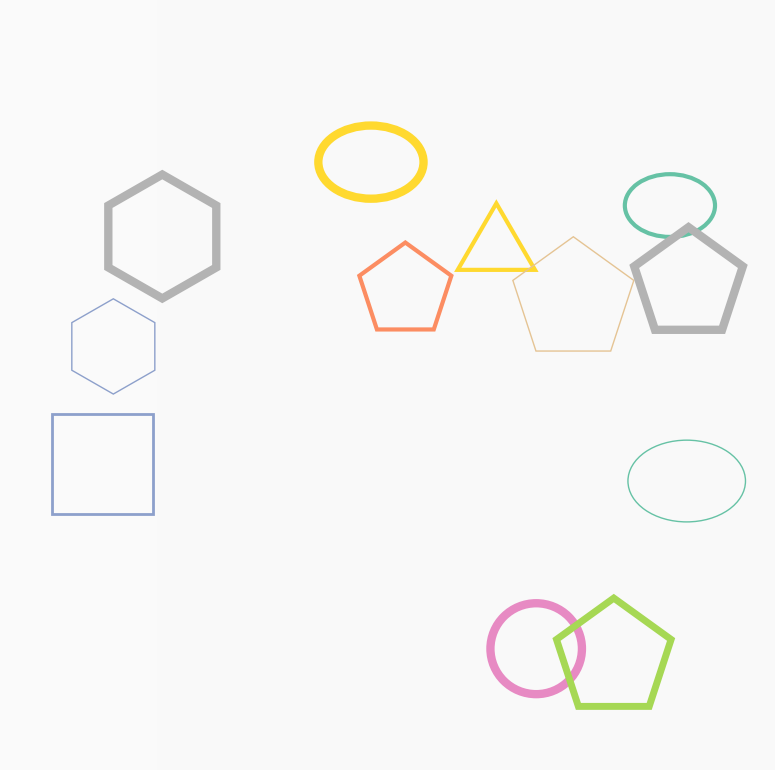[{"shape": "oval", "thickness": 1.5, "radius": 0.29, "center": [0.864, 0.733]}, {"shape": "oval", "thickness": 0.5, "radius": 0.38, "center": [0.886, 0.375]}, {"shape": "pentagon", "thickness": 1.5, "radius": 0.31, "center": [0.523, 0.623]}, {"shape": "square", "thickness": 1, "radius": 0.33, "center": [0.132, 0.397]}, {"shape": "hexagon", "thickness": 0.5, "radius": 0.31, "center": [0.146, 0.55]}, {"shape": "circle", "thickness": 3, "radius": 0.3, "center": [0.692, 0.158]}, {"shape": "pentagon", "thickness": 2.5, "radius": 0.39, "center": [0.792, 0.146]}, {"shape": "oval", "thickness": 3, "radius": 0.34, "center": [0.479, 0.789]}, {"shape": "triangle", "thickness": 1.5, "radius": 0.29, "center": [0.64, 0.678]}, {"shape": "pentagon", "thickness": 0.5, "radius": 0.41, "center": [0.74, 0.61]}, {"shape": "hexagon", "thickness": 3, "radius": 0.4, "center": [0.209, 0.693]}, {"shape": "pentagon", "thickness": 3, "radius": 0.37, "center": [0.888, 0.631]}]